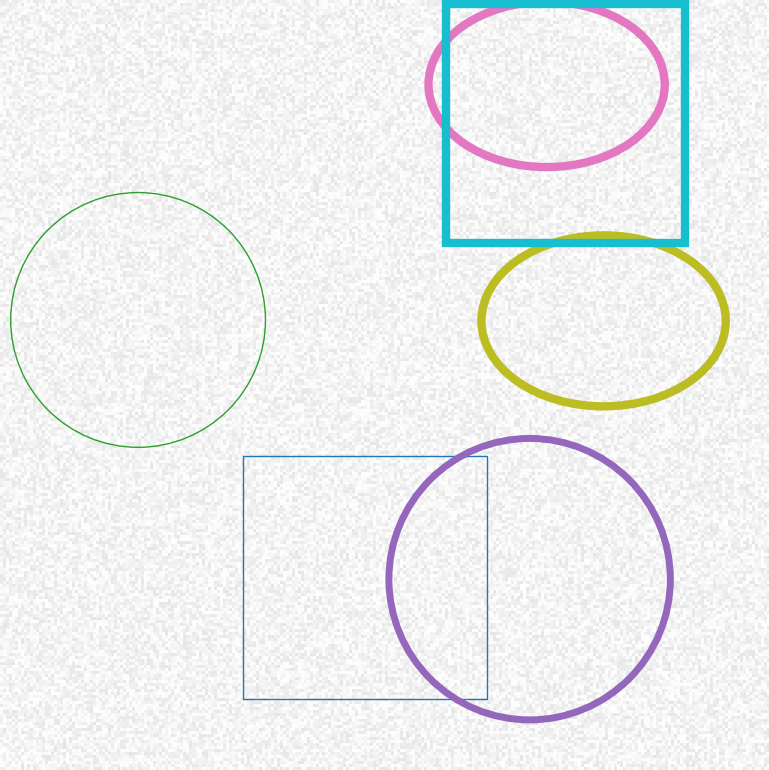[{"shape": "square", "thickness": 0.5, "radius": 0.79, "center": [0.474, 0.25]}, {"shape": "circle", "thickness": 0.5, "radius": 0.83, "center": [0.179, 0.584]}, {"shape": "circle", "thickness": 2.5, "radius": 0.91, "center": [0.688, 0.248]}, {"shape": "oval", "thickness": 3, "radius": 0.77, "center": [0.71, 0.89]}, {"shape": "oval", "thickness": 3, "radius": 0.79, "center": [0.784, 0.583]}, {"shape": "square", "thickness": 3, "radius": 0.78, "center": [0.735, 0.84]}]